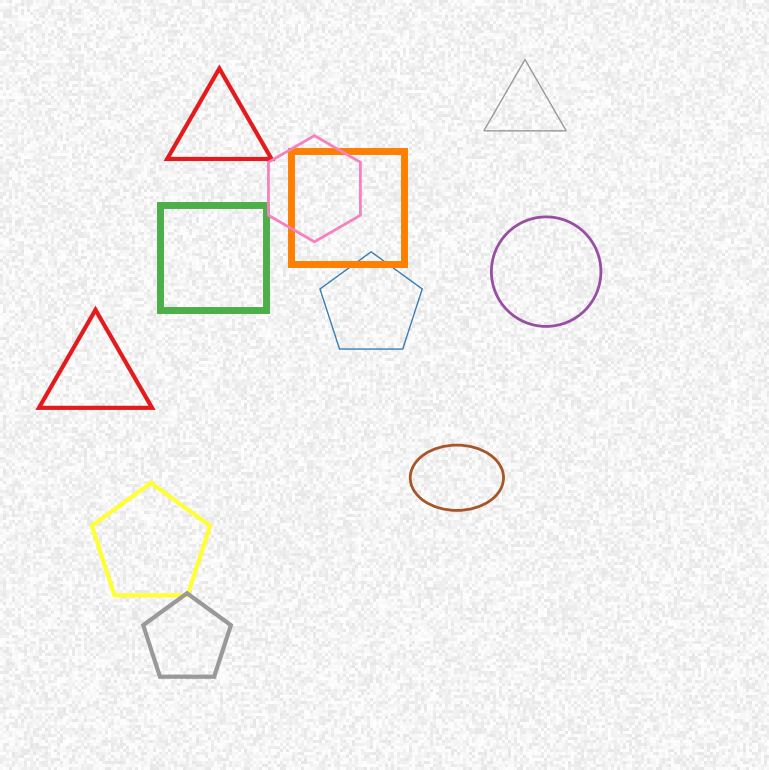[{"shape": "triangle", "thickness": 1.5, "radius": 0.42, "center": [0.124, 0.513]}, {"shape": "triangle", "thickness": 1.5, "radius": 0.39, "center": [0.285, 0.833]}, {"shape": "pentagon", "thickness": 0.5, "radius": 0.35, "center": [0.482, 0.603]}, {"shape": "square", "thickness": 2.5, "radius": 0.34, "center": [0.276, 0.665]}, {"shape": "circle", "thickness": 1, "radius": 0.36, "center": [0.709, 0.647]}, {"shape": "square", "thickness": 2.5, "radius": 0.37, "center": [0.451, 0.731]}, {"shape": "pentagon", "thickness": 1.5, "radius": 0.4, "center": [0.196, 0.292]}, {"shape": "oval", "thickness": 1, "radius": 0.3, "center": [0.593, 0.38]}, {"shape": "hexagon", "thickness": 1, "radius": 0.34, "center": [0.408, 0.755]}, {"shape": "triangle", "thickness": 0.5, "radius": 0.31, "center": [0.682, 0.861]}, {"shape": "pentagon", "thickness": 1.5, "radius": 0.3, "center": [0.243, 0.17]}]